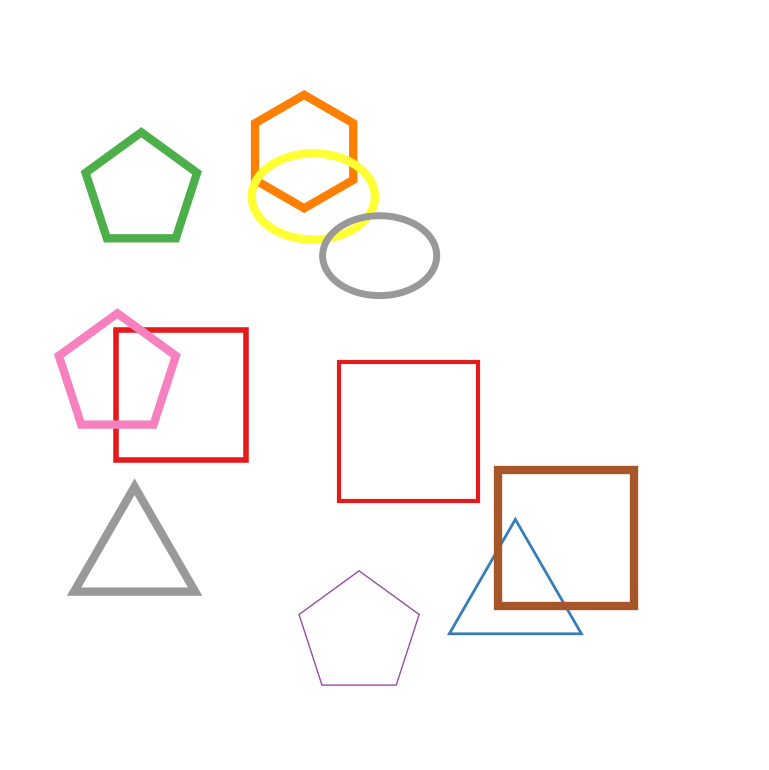[{"shape": "square", "thickness": 2, "radius": 0.42, "center": [0.235, 0.487]}, {"shape": "square", "thickness": 1.5, "radius": 0.45, "center": [0.531, 0.44]}, {"shape": "triangle", "thickness": 1, "radius": 0.5, "center": [0.669, 0.226]}, {"shape": "pentagon", "thickness": 3, "radius": 0.38, "center": [0.184, 0.752]}, {"shape": "pentagon", "thickness": 0.5, "radius": 0.41, "center": [0.466, 0.177]}, {"shape": "hexagon", "thickness": 3, "radius": 0.37, "center": [0.395, 0.803]}, {"shape": "oval", "thickness": 3, "radius": 0.4, "center": [0.407, 0.745]}, {"shape": "square", "thickness": 3, "radius": 0.44, "center": [0.735, 0.301]}, {"shape": "pentagon", "thickness": 3, "radius": 0.4, "center": [0.152, 0.513]}, {"shape": "oval", "thickness": 2.5, "radius": 0.37, "center": [0.493, 0.668]}, {"shape": "triangle", "thickness": 3, "radius": 0.45, "center": [0.175, 0.277]}]